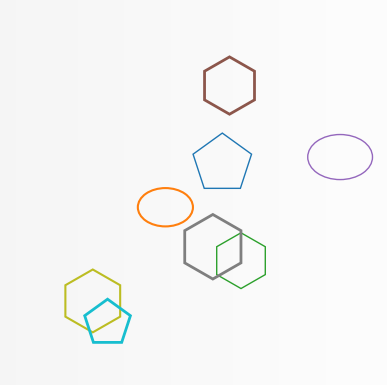[{"shape": "pentagon", "thickness": 1, "radius": 0.4, "center": [0.574, 0.575]}, {"shape": "oval", "thickness": 1.5, "radius": 0.36, "center": [0.427, 0.462]}, {"shape": "hexagon", "thickness": 1, "radius": 0.36, "center": [0.622, 0.323]}, {"shape": "oval", "thickness": 1, "radius": 0.42, "center": [0.878, 0.592]}, {"shape": "hexagon", "thickness": 2, "radius": 0.37, "center": [0.592, 0.778]}, {"shape": "hexagon", "thickness": 2, "radius": 0.42, "center": [0.549, 0.359]}, {"shape": "hexagon", "thickness": 1.5, "radius": 0.41, "center": [0.239, 0.218]}, {"shape": "pentagon", "thickness": 2, "radius": 0.31, "center": [0.278, 0.161]}]